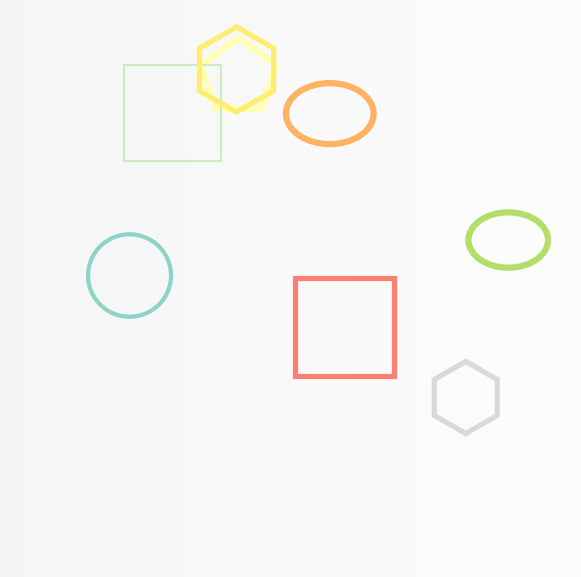[{"shape": "circle", "thickness": 2, "radius": 0.36, "center": [0.223, 0.522]}, {"shape": "pentagon", "thickness": 3, "radius": 0.34, "center": [0.41, 0.866]}, {"shape": "square", "thickness": 2.5, "radius": 0.43, "center": [0.593, 0.433]}, {"shape": "oval", "thickness": 3, "radius": 0.38, "center": [0.567, 0.802]}, {"shape": "oval", "thickness": 3, "radius": 0.34, "center": [0.874, 0.584]}, {"shape": "hexagon", "thickness": 2.5, "radius": 0.31, "center": [0.801, 0.311]}, {"shape": "square", "thickness": 1, "radius": 0.42, "center": [0.296, 0.804]}, {"shape": "hexagon", "thickness": 2.5, "radius": 0.37, "center": [0.407, 0.879]}]